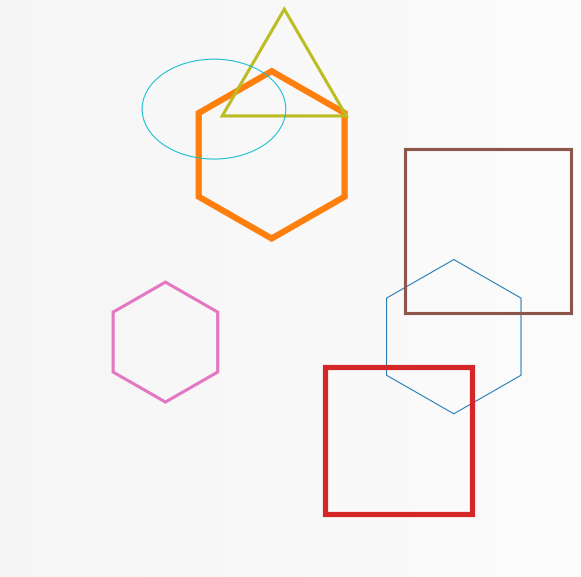[{"shape": "hexagon", "thickness": 0.5, "radius": 0.67, "center": [0.781, 0.416]}, {"shape": "hexagon", "thickness": 3, "radius": 0.72, "center": [0.467, 0.731]}, {"shape": "square", "thickness": 2.5, "radius": 0.63, "center": [0.686, 0.236]}, {"shape": "square", "thickness": 1.5, "radius": 0.71, "center": [0.84, 0.599]}, {"shape": "hexagon", "thickness": 1.5, "radius": 0.52, "center": [0.285, 0.407]}, {"shape": "triangle", "thickness": 1.5, "radius": 0.62, "center": [0.489, 0.86]}, {"shape": "oval", "thickness": 0.5, "radius": 0.62, "center": [0.368, 0.81]}]